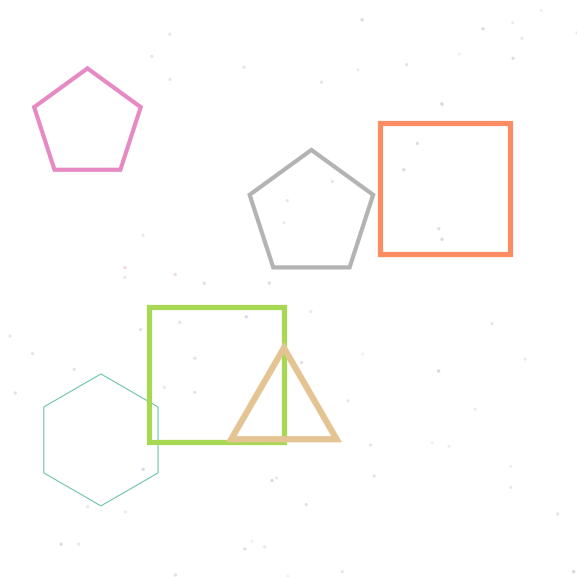[{"shape": "hexagon", "thickness": 0.5, "radius": 0.57, "center": [0.175, 0.237]}, {"shape": "square", "thickness": 2.5, "radius": 0.56, "center": [0.771, 0.673]}, {"shape": "pentagon", "thickness": 2, "radius": 0.49, "center": [0.151, 0.784]}, {"shape": "square", "thickness": 2.5, "radius": 0.58, "center": [0.374, 0.351]}, {"shape": "triangle", "thickness": 3, "radius": 0.53, "center": [0.492, 0.291]}, {"shape": "pentagon", "thickness": 2, "radius": 0.56, "center": [0.539, 0.627]}]